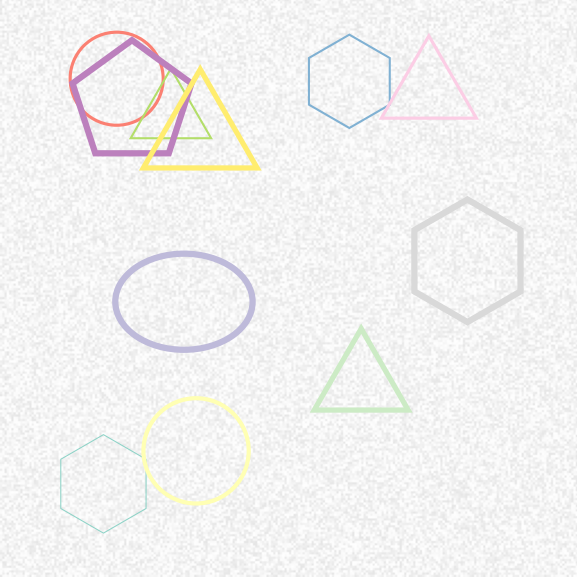[{"shape": "hexagon", "thickness": 0.5, "radius": 0.43, "center": [0.179, 0.161]}, {"shape": "circle", "thickness": 2, "radius": 0.46, "center": [0.34, 0.218]}, {"shape": "oval", "thickness": 3, "radius": 0.59, "center": [0.319, 0.477]}, {"shape": "circle", "thickness": 1.5, "radius": 0.4, "center": [0.202, 0.863]}, {"shape": "hexagon", "thickness": 1, "radius": 0.4, "center": [0.605, 0.858]}, {"shape": "triangle", "thickness": 1, "radius": 0.4, "center": [0.296, 0.8]}, {"shape": "triangle", "thickness": 1.5, "radius": 0.48, "center": [0.743, 0.842]}, {"shape": "hexagon", "thickness": 3, "radius": 0.53, "center": [0.809, 0.548]}, {"shape": "pentagon", "thickness": 3, "radius": 0.54, "center": [0.229, 0.821]}, {"shape": "triangle", "thickness": 2.5, "radius": 0.47, "center": [0.625, 0.336]}, {"shape": "triangle", "thickness": 2.5, "radius": 0.57, "center": [0.347, 0.765]}]